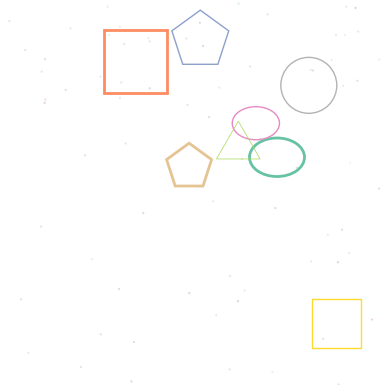[{"shape": "oval", "thickness": 2, "radius": 0.36, "center": [0.719, 0.592]}, {"shape": "square", "thickness": 2, "radius": 0.41, "center": [0.352, 0.84]}, {"shape": "pentagon", "thickness": 1, "radius": 0.39, "center": [0.52, 0.896]}, {"shape": "oval", "thickness": 1, "radius": 0.31, "center": [0.665, 0.68]}, {"shape": "triangle", "thickness": 0.5, "radius": 0.33, "center": [0.619, 0.62]}, {"shape": "square", "thickness": 1, "radius": 0.32, "center": [0.875, 0.159]}, {"shape": "pentagon", "thickness": 2, "radius": 0.31, "center": [0.491, 0.567]}, {"shape": "circle", "thickness": 1, "radius": 0.36, "center": [0.802, 0.778]}]